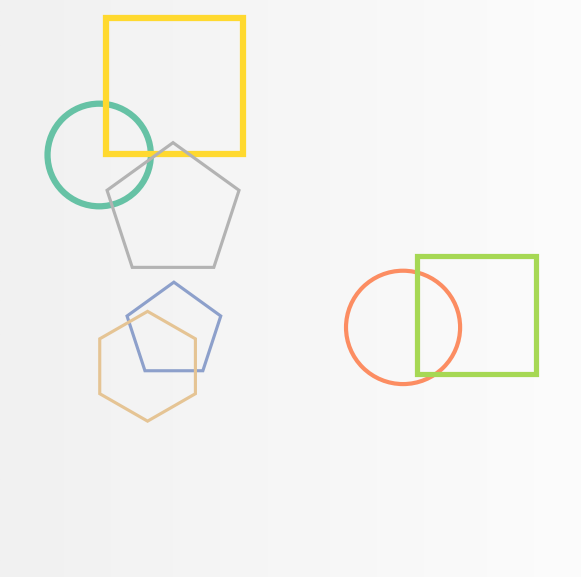[{"shape": "circle", "thickness": 3, "radius": 0.44, "center": [0.171, 0.731]}, {"shape": "circle", "thickness": 2, "radius": 0.49, "center": [0.693, 0.432]}, {"shape": "pentagon", "thickness": 1.5, "radius": 0.42, "center": [0.299, 0.426]}, {"shape": "square", "thickness": 2.5, "radius": 0.51, "center": [0.82, 0.453]}, {"shape": "square", "thickness": 3, "radius": 0.59, "center": [0.3, 0.851]}, {"shape": "hexagon", "thickness": 1.5, "radius": 0.48, "center": [0.254, 0.365]}, {"shape": "pentagon", "thickness": 1.5, "radius": 0.6, "center": [0.298, 0.633]}]